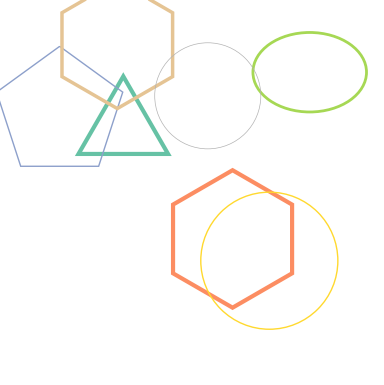[{"shape": "triangle", "thickness": 3, "radius": 0.67, "center": [0.32, 0.667]}, {"shape": "hexagon", "thickness": 3, "radius": 0.89, "center": [0.604, 0.379]}, {"shape": "pentagon", "thickness": 1, "radius": 0.86, "center": [0.155, 0.707]}, {"shape": "oval", "thickness": 2, "radius": 0.74, "center": [0.804, 0.812]}, {"shape": "circle", "thickness": 1, "radius": 0.89, "center": [0.7, 0.323]}, {"shape": "hexagon", "thickness": 2.5, "radius": 0.83, "center": [0.305, 0.884]}, {"shape": "circle", "thickness": 0.5, "radius": 0.69, "center": [0.54, 0.751]}]